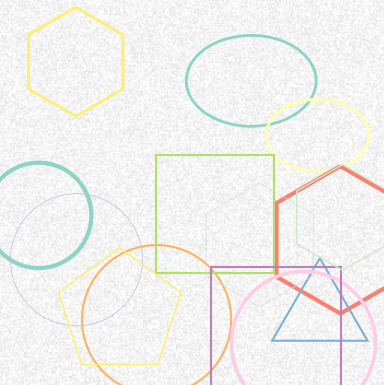[{"shape": "circle", "thickness": 3, "radius": 0.68, "center": [0.1, 0.441]}, {"shape": "oval", "thickness": 2, "radius": 0.84, "center": [0.652, 0.79]}, {"shape": "oval", "thickness": 2, "radius": 0.67, "center": [0.825, 0.648]}, {"shape": "circle", "thickness": 0.5, "radius": 0.86, "center": [0.199, 0.325]}, {"shape": "hexagon", "thickness": 3, "radius": 0.96, "center": [0.884, 0.377]}, {"shape": "triangle", "thickness": 1.5, "radius": 0.72, "center": [0.831, 0.186]}, {"shape": "circle", "thickness": 1.5, "radius": 0.97, "center": [0.407, 0.17]}, {"shape": "square", "thickness": 1.5, "radius": 0.76, "center": [0.558, 0.444]}, {"shape": "circle", "thickness": 2.5, "radius": 0.94, "center": [0.788, 0.108]}, {"shape": "hexagon", "thickness": 0.5, "radius": 0.8, "center": [0.674, 0.364]}, {"shape": "square", "thickness": 1.5, "radius": 0.84, "center": [0.718, 0.139]}, {"shape": "hexagon", "thickness": 1, "radius": 0.69, "center": [0.89, 0.435]}, {"shape": "hexagon", "thickness": 2, "radius": 0.71, "center": [0.197, 0.839]}, {"shape": "pentagon", "thickness": 1, "radius": 0.84, "center": [0.311, 0.189]}]